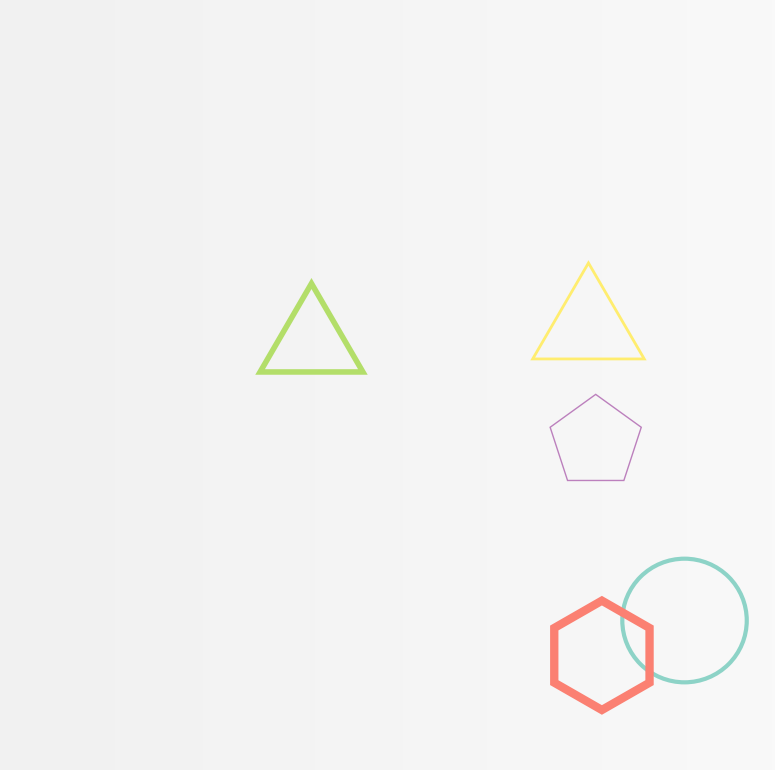[{"shape": "circle", "thickness": 1.5, "radius": 0.4, "center": [0.883, 0.194]}, {"shape": "hexagon", "thickness": 3, "radius": 0.35, "center": [0.777, 0.149]}, {"shape": "triangle", "thickness": 2, "radius": 0.38, "center": [0.402, 0.555]}, {"shape": "pentagon", "thickness": 0.5, "radius": 0.31, "center": [0.769, 0.426]}, {"shape": "triangle", "thickness": 1, "radius": 0.42, "center": [0.759, 0.575]}]